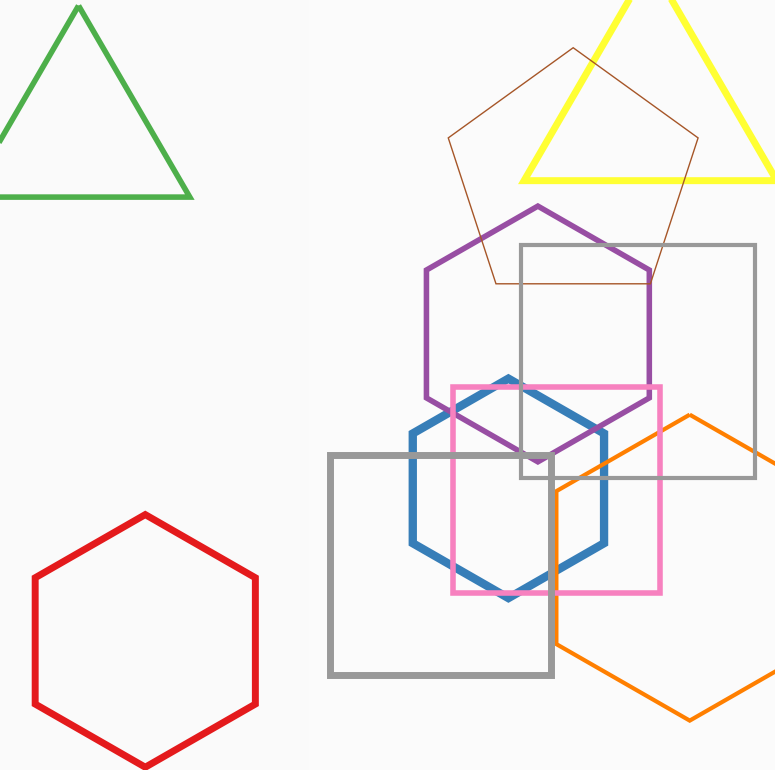[{"shape": "hexagon", "thickness": 2.5, "radius": 0.82, "center": [0.187, 0.168]}, {"shape": "hexagon", "thickness": 3, "radius": 0.71, "center": [0.656, 0.366]}, {"shape": "triangle", "thickness": 2, "radius": 0.83, "center": [0.101, 0.827]}, {"shape": "hexagon", "thickness": 2, "radius": 0.83, "center": [0.694, 0.566]}, {"shape": "hexagon", "thickness": 1.5, "radius": 0.99, "center": [0.89, 0.263]}, {"shape": "triangle", "thickness": 2.5, "radius": 0.94, "center": [0.839, 0.859]}, {"shape": "pentagon", "thickness": 0.5, "radius": 0.85, "center": [0.74, 0.769]}, {"shape": "square", "thickness": 2, "radius": 0.67, "center": [0.718, 0.364]}, {"shape": "square", "thickness": 2.5, "radius": 0.71, "center": [0.568, 0.266]}, {"shape": "square", "thickness": 1.5, "radius": 0.76, "center": [0.823, 0.53]}]